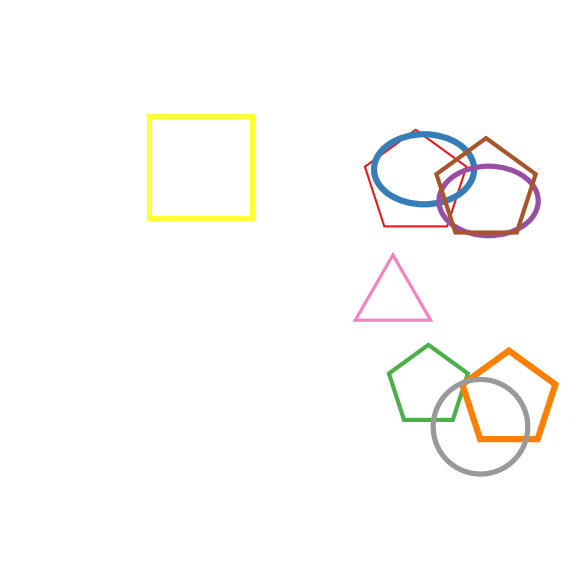[{"shape": "pentagon", "thickness": 1, "radius": 0.46, "center": [0.72, 0.682]}, {"shape": "oval", "thickness": 3, "radius": 0.43, "center": [0.734, 0.706]}, {"shape": "pentagon", "thickness": 2, "radius": 0.36, "center": [0.742, 0.33]}, {"shape": "oval", "thickness": 2.5, "radius": 0.43, "center": [0.846, 0.651]}, {"shape": "pentagon", "thickness": 3, "radius": 0.42, "center": [0.881, 0.307]}, {"shape": "square", "thickness": 2.5, "radius": 0.44, "center": [0.347, 0.71]}, {"shape": "pentagon", "thickness": 2, "radius": 0.45, "center": [0.842, 0.67]}, {"shape": "triangle", "thickness": 1.5, "radius": 0.38, "center": [0.68, 0.482]}, {"shape": "circle", "thickness": 2.5, "radius": 0.41, "center": [0.832, 0.26]}]